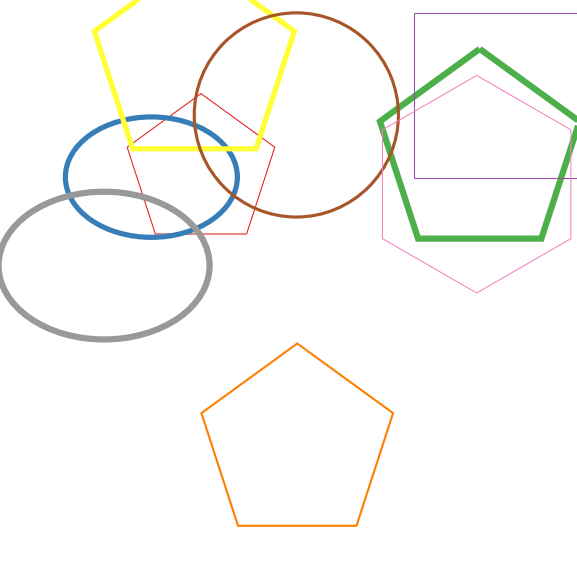[{"shape": "pentagon", "thickness": 0.5, "radius": 0.67, "center": [0.348, 0.703]}, {"shape": "oval", "thickness": 2.5, "radius": 0.74, "center": [0.262, 0.692]}, {"shape": "pentagon", "thickness": 3, "radius": 0.91, "center": [0.831, 0.733]}, {"shape": "square", "thickness": 0.5, "radius": 0.71, "center": [0.858, 0.834]}, {"shape": "pentagon", "thickness": 1, "radius": 0.87, "center": [0.515, 0.23]}, {"shape": "pentagon", "thickness": 2.5, "radius": 0.91, "center": [0.337, 0.889]}, {"shape": "circle", "thickness": 1.5, "radius": 0.88, "center": [0.513, 0.8]}, {"shape": "hexagon", "thickness": 0.5, "radius": 0.94, "center": [0.825, 0.68]}, {"shape": "oval", "thickness": 3, "radius": 0.91, "center": [0.18, 0.539]}]